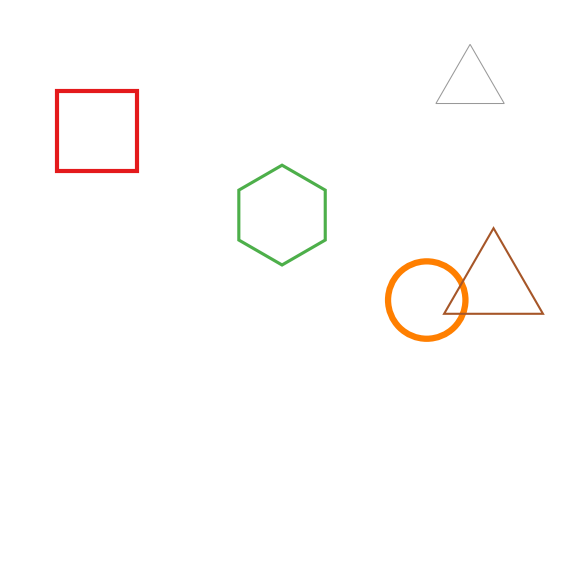[{"shape": "square", "thickness": 2, "radius": 0.35, "center": [0.167, 0.773]}, {"shape": "hexagon", "thickness": 1.5, "radius": 0.43, "center": [0.488, 0.627]}, {"shape": "circle", "thickness": 3, "radius": 0.34, "center": [0.739, 0.48]}, {"shape": "triangle", "thickness": 1, "radius": 0.49, "center": [0.855, 0.505]}, {"shape": "triangle", "thickness": 0.5, "radius": 0.34, "center": [0.814, 0.854]}]